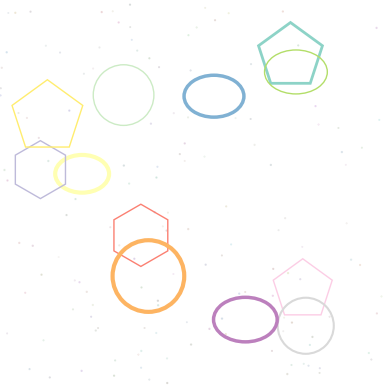[{"shape": "pentagon", "thickness": 2, "radius": 0.44, "center": [0.755, 0.854]}, {"shape": "oval", "thickness": 3, "radius": 0.35, "center": [0.213, 0.549]}, {"shape": "hexagon", "thickness": 1, "radius": 0.38, "center": [0.105, 0.559]}, {"shape": "hexagon", "thickness": 1, "radius": 0.4, "center": [0.366, 0.389]}, {"shape": "oval", "thickness": 2.5, "radius": 0.39, "center": [0.556, 0.75]}, {"shape": "circle", "thickness": 3, "radius": 0.47, "center": [0.385, 0.283]}, {"shape": "oval", "thickness": 1, "radius": 0.41, "center": [0.769, 0.813]}, {"shape": "pentagon", "thickness": 1, "radius": 0.4, "center": [0.786, 0.247]}, {"shape": "circle", "thickness": 1.5, "radius": 0.36, "center": [0.794, 0.154]}, {"shape": "oval", "thickness": 2.5, "radius": 0.41, "center": [0.637, 0.17]}, {"shape": "circle", "thickness": 1, "radius": 0.39, "center": [0.321, 0.753]}, {"shape": "pentagon", "thickness": 1, "radius": 0.48, "center": [0.123, 0.696]}]